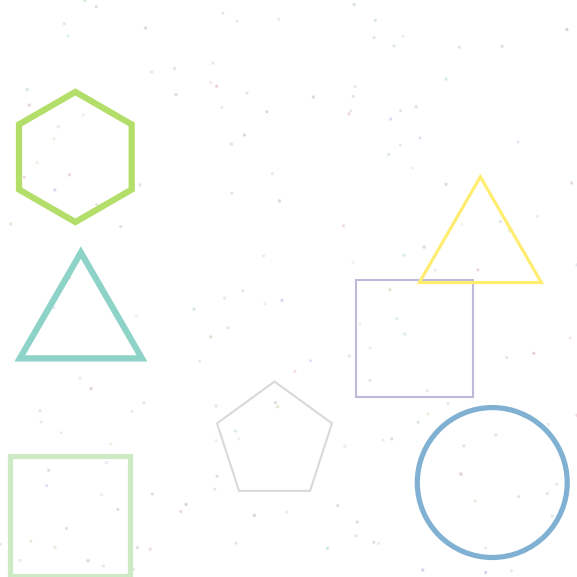[{"shape": "triangle", "thickness": 3, "radius": 0.61, "center": [0.14, 0.44]}, {"shape": "square", "thickness": 1, "radius": 0.5, "center": [0.717, 0.413]}, {"shape": "circle", "thickness": 2.5, "radius": 0.65, "center": [0.852, 0.164]}, {"shape": "hexagon", "thickness": 3, "radius": 0.56, "center": [0.13, 0.727]}, {"shape": "pentagon", "thickness": 1, "radius": 0.52, "center": [0.475, 0.234]}, {"shape": "square", "thickness": 2.5, "radius": 0.52, "center": [0.122, 0.106]}, {"shape": "triangle", "thickness": 1.5, "radius": 0.61, "center": [0.832, 0.571]}]